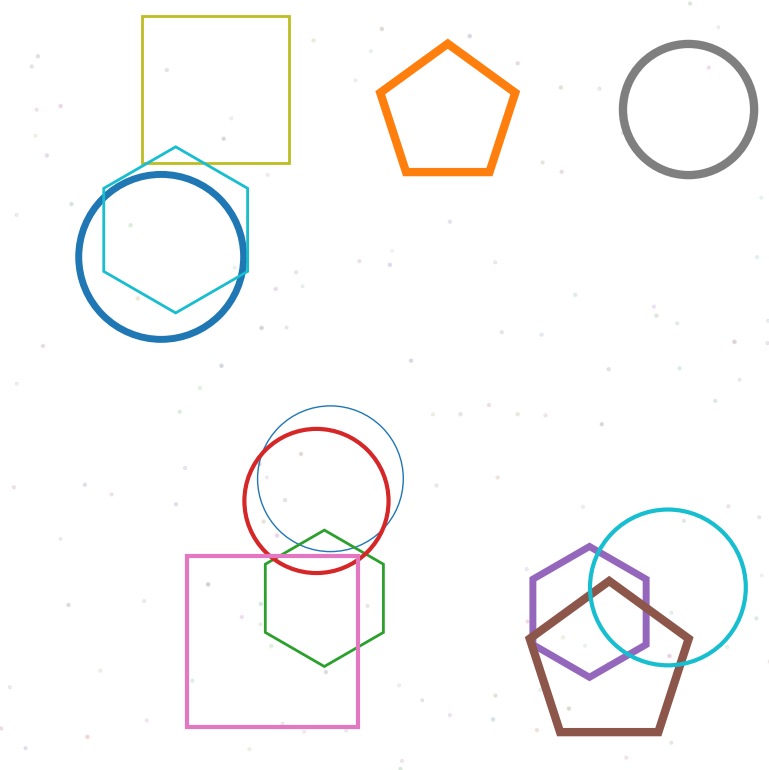[{"shape": "circle", "thickness": 2.5, "radius": 0.54, "center": [0.209, 0.666]}, {"shape": "circle", "thickness": 0.5, "radius": 0.47, "center": [0.429, 0.378]}, {"shape": "pentagon", "thickness": 3, "radius": 0.46, "center": [0.582, 0.851]}, {"shape": "hexagon", "thickness": 1, "radius": 0.44, "center": [0.421, 0.223]}, {"shape": "circle", "thickness": 1.5, "radius": 0.47, "center": [0.411, 0.349]}, {"shape": "hexagon", "thickness": 2.5, "radius": 0.42, "center": [0.766, 0.205]}, {"shape": "pentagon", "thickness": 3, "radius": 0.54, "center": [0.791, 0.137]}, {"shape": "square", "thickness": 1.5, "radius": 0.55, "center": [0.354, 0.166]}, {"shape": "circle", "thickness": 3, "radius": 0.43, "center": [0.894, 0.858]}, {"shape": "square", "thickness": 1, "radius": 0.48, "center": [0.28, 0.884]}, {"shape": "circle", "thickness": 1.5, "radius": 0.51, "center": [0.867, 0.237]}, {"shape": "hexagon", "thickness": 1, "radius": 0.54, "center": [0.228, 0.701]}]